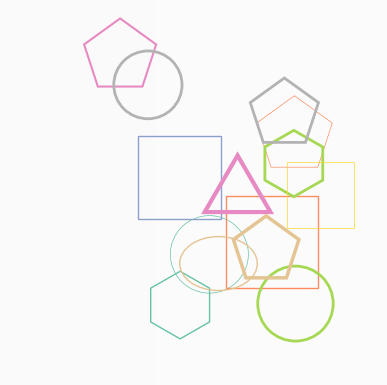[{"shape": "hexagon", "thickness": 1, "radius": 0.44, "center": [0.465, 0.208]}, {"shape": "circle", "thickness": 0.5, "radius": 0.5, "center": [0.54, 0.339]}, {"shape": "square", "thickness": 1, "radius": 0.59, "center": [0.702, 0.371]}, {"shape": "pentagon", "thickness": 0.5, "radius": 0.51, "center": [0.76, 0.649]}, {"shape": "square", "thickness": 1, "radius": 0.54, "center": [0.462, 0.54]}, {"shape": "pentagon", "thickness": 1.5, "radius": 0.49, "center": [0.31, 0.854]}, {"shape": "triangle", "thickness": 3, "radius": 0.49, "center": [0.613, 0.498]}, {"shape": "hexagon", "thickness": 2, "radius": 0.43, "center": [0.758, 0.575]}, {"shape": "circle", "thickness": 2, "radius": 0.49, "center": [0.762, 0.211]}, {"shape": "square", "thickness": 0.5, "radius": 0.43, "center": [0.827, 0.493]}, {"shape": "oval", "thickness": 1, "radius": 0.5, "center": [0.564, 0.315]}, {"shape": "pentagon", "thickness": 2.5, "radius": 0.44, "center": [0.687, 0.35]}, {"shape": "pentagon", "thickness": 2, "radius": 0.46, "center": [0.734, 0.705]}, {"shape": "circle", "thickness": 2, "radius": 0.44, "center": [0.382, 0.78]}]